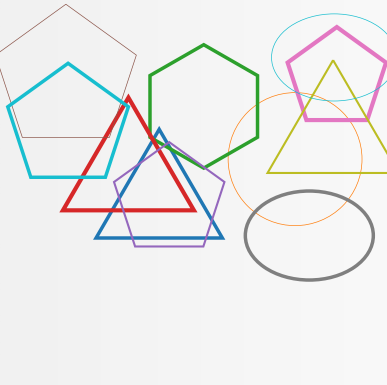[{"shape": "triangle", "thickness": 2.5, "radius": 0.94, "center": [0.411, 0.476]}, {"shape": "circle", "thickness": 0.5, "radius": 0.86, "center": [0.761, 0.587]}, {"shape": "hexagon", "thickness": 2.5, "radius": 0.8, "center": [0.526, 0.724]}, {"shape": "triangle", "thickness": 3, "radius": 0.98, "center": [0.331, 0.551]}, {"shape": "pentagon", "thickness": 1.5, "radius": 0.75, "center": [0.437, 0.481]}, {"shape": "pentagon", "thickness": 0.5, "radius": 0.96, "center": [0.17, 0.798]}, {"shape": "pentagon", "thickness": 3, "radius": 0.67, "center": [0.869, 0.796]}, {"shape": "oval", "thickness": 2.5, "radius": 0.83, "center": [0.798, 0.388]}, {"shape": "triangle", "thickness": 1.5, "radius": 0.98, "center": [0.86, 0.648]}, {"shape": "oval", "thickness": 0.5, "radius": 0.81, "center": [0.862, 0.851]}, {"shape": "pentagon", "thickness": 2.5, "radius": 0.82, "center": [0.176, 0.672]}]